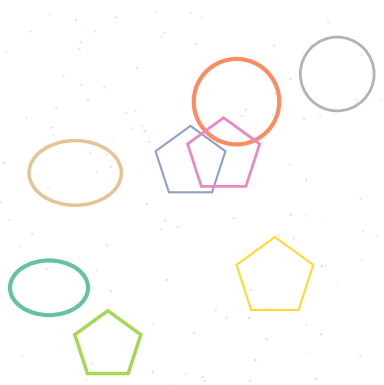[{"shape": "oval", "thickness": 3, "radius": 0.51, "center": [0.127, 0.252]}, {"shape": "circle", "thickness": 3, "radius": 0.56, "center": [0.614, 0.736]}, {"shape": "pentagon", "thickness": 1.5, "radius": 0.48, "center": [0.495, 0.578]}, {"shape": "pentagon", "thickness": 2, "radius": 0.49, "center": [0.581, 0.596]}, {"shape": "pentagon", "thickness": 2.5, "radius": 0.45, "center": [0.28, 0.103]}, {"shape": "pentagon", "thickness": 1.5, "radius": 0.52, "center": [0.714, 0.28]}, {"shape": "oval", "thickness": 2.5, "radius": 0.6, "center": [0.195, 0.551]}, {"shape": "circle", "thickness": 2, "radius": 0.48, "center": [0.876, 0.808]}]